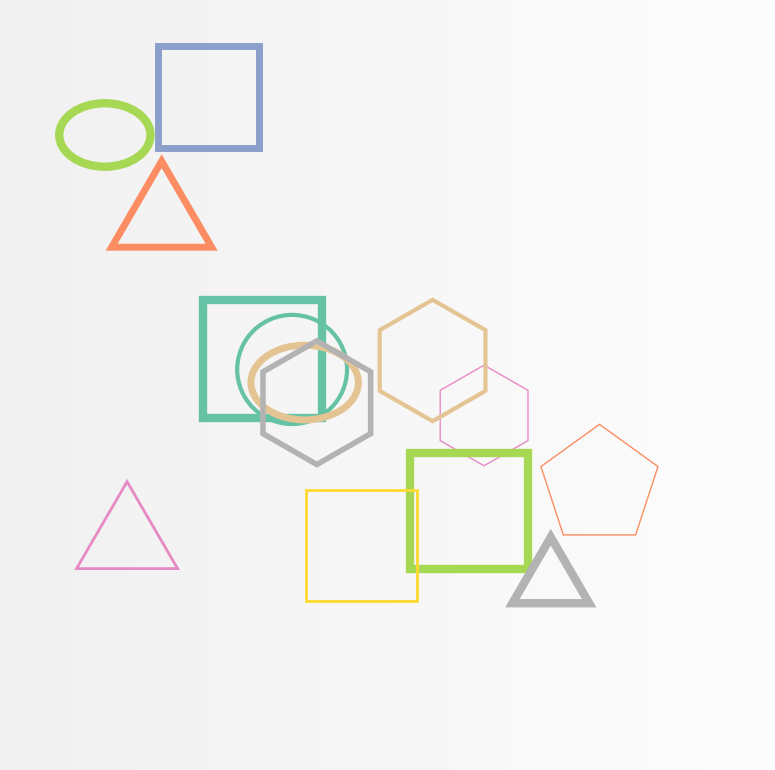[{"shape": "circle", "thickness": 1.5, "radius": 0.35, "center": [0.377, 0.52]}, {"shape": "square", "thickness": 3, "radius": 0.38, "center": [0.338, 0.534]}, {"shape": "triangle", "thickness": 2.5, "radius": 0.37, "center": [0.209, 0.716]}, {"shape": "pentagon", "thickness": 0.5, "radius": 0.4, "center": [0.774, 0.37]}, {"shape": "square", "thickness": 2.5, "radius": 0.33, "center": [0.269, 0.874]}, {"shape": "hexagon", "thickness": 0.5, "radius": 0.33, "center": [0.625, 0.46]}, {"shape": "triangle", "thickness": 1, "radius": 0.38, "center": [0.164, 0.299]}, {"shape": "square", "thickness": 3, "radius": 0.38, "center": [0.605, 0.336]}, {"shape": "oval", "thickness": 3, "radius": 0.29, "center": [0.135, 0.825]}, {"shape": "square", "thickness": 1, "radius": 0.36, "center": [0.467, 0.292]}, {"shape": "hexagon", "thickness": 1.5, "radius": 0.39, "center": [0.558, 0.532]}, {"shape": "oval", "thickness": 2.5, "radius": 0.35, "center": [0.393, 0.503]}, {"shape": "hexagon", "thickness": 2, "radius": 0.4, "center": [0.409, 0.477]}, {"shape": "triangle", "thickness": 3, "radius": 0.29, "center": [0.711, 0.245]}]